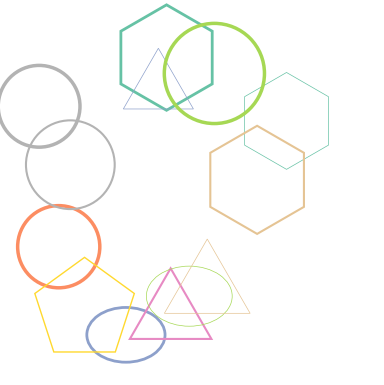[{"shape": "hexagon", "thickness": 2, "radius": 0.68, "center": [0.433, 0.85]}, {"shape": "hexagon", "thickness": 0.5, "radius": 0.63, "center": [0.744, 0.686]}, {"shape": "circle", "thickness": 2.5, "radius": 0.53, "center": [0.153, 0.359]}, {"shape": "triangle", "thickness": 0.5, "radius": 0.53, "center": [0.411, 0.77]}, {"shape": "oval", "thickness": 2, "radius": 0.51, "center": [0.327, 0.13]}, {"shape": "triangle", "thickness": 1.5, "radius": 0.61, "center": [0.443, 0.181]}, {"shape": "circle", "thickness": 2.5, "radius": 0.65, "center": [0.557, 0.809]}, {"shape": "oval", "thickness": 0.5, "radius": 0.56, "center": [0.492, 0.231]}, {"shape": "pentagon", "thickness": 1, "radius": 0.68, "center": [0.22, 0.196]}, {"shape": "triangle", "thickness": 0.5, "radius": 0.64, "center": [0.538, 0.25]}, {"shape": "hexagon", "thickness": 1.5, "radius": 0.7, "center": [0.668, 0.533]}, {"shape": "circle", "thickness": 2.5, "radius": 0.53, "center": [0.102, 0.724]}, {"shape": "circle", "thickness": 1.5, "radius": 0.58, "center": [0.183, 0.572]}]